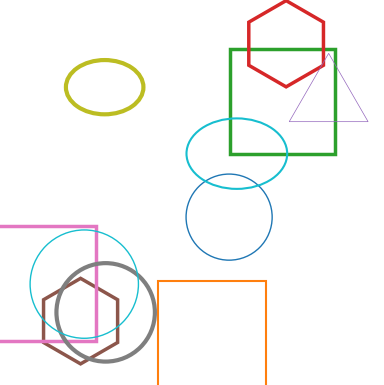[{"shape": "circle", "thickness": 1, "radius": 0.56, "center": [0.595, 0.436]}, {"shape": "square", "thickness": 1.5, "radius": 0.7, "center": [0.551, 0.131]}, {"shape": "square", "thickness": 2.5, "radius": 0.68, "center": [0.734, 0.736]}, {"shape": "hexagon", "thickness": 2.5, "radius": 0.56, "center": [0.743, 0.886]}, {"shape": "triangle", "thickness": 0.5, "radius": 0.59, "center": [0.854, 0.743]}, {"shape": "hexagon", "thickness": 2.5, "radius": 0.56, "center": [0.209, 0.166]}, {"shape": "square", "thickness": 2.5, "radius": 0.75, "center": [0.1, 0.265]}, {"shape": "circle", "thickness": 3, "radius": 0.64, "center": [0.274, 0.189]}, {"shape": "oval", "thickness": 3, "radius": 0.5, "center": [0.272, 0.774]}, {"shape": "oval", "thickness": 1.5, "radius": 0.65, "center": [0.615, 0.601]}, {"shape": "circle", "thickness": 1, "radius": 0.7, "center": [0.219, 0.262]}]